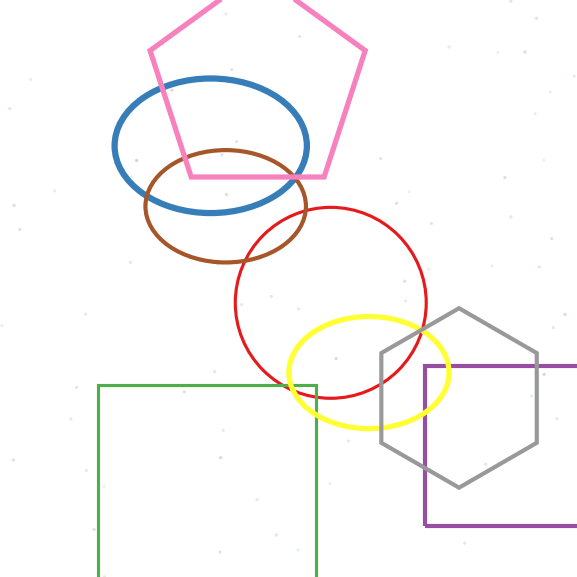[{"shape": "circle", "thickness": 1.5, "radius": 0.83, "center": [0.573, 0.475]}, {"shape": "oval", "thickness": 3, "radius": 0.83, "center": [0.365, 0.747]}, {"shape": "square", "thickness": 1.5, "radius": 0.94, "center": [0.358, 0.144]}, {"shape": "square", "thickness": 2, "radius": 0.69, "center": [0.875, 0.227]}, {"shape": "oval", "thickness": 2.5, "radius": 0.69, "center": [0.639, 0.354]}, {"shape": "oval", "thickness": 2, "radius": 0.69, "center": [0.391, 0.642]}, {"shape": "pentagon", "thickness": 2.5, "radius": 0.98, "center": [0.446, 0.851]}, {"shape": "hexagon", "thickness": 2, "radius": 0.78, "center": [0.795, 0.31]}]